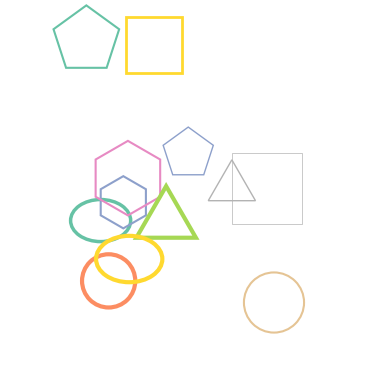[{"shape": "pentagon", "thickness": 1.5, "radius": 0.45, "center": [0.224, 0.896]}, {"shape": "oval", "thickness": 2.5, "radius": 0.39, "center": [0.261, 0.427]}, {"shape": "circle", "thickness": 3, "radius": 0.35, "center": [0.282, 0.27]}, {"shape": "pentagon", "thickness": 1, "radius": 0.34, "center": [0.489, 0.601]}, {"shape": "hexagon", "thickness": 1.5, "radius": 0.34, "center": [0.32, 0.475]}, {"shape": "hexagon", "thickness": 1.5, "radius": 0.48, "center": [0.332, 0.537]}, {"shape": "triangle", "thickness": 3, "radius": 0.45, "center": [0.432, 0.427]}, {"shape": "square", "thickness": 2, "radius": 0.37, "center": [0.4, 0.883]}, {"shape": "oval", "thickness": 3, "radius": 0.43, "center": [0.336, 0.327]}, {"shape": "circle", "thickness": 1.5, "radius": 0.39, "center": [0.712, 0.214]}, {"shape": "triangle", "thickness": 1, "radius": 0.35, "center": [0.602, 0.514]}, {"shape": "square", "thickness": 0.5, "radius": 0.46, "center": [0.693, 0.511]}]